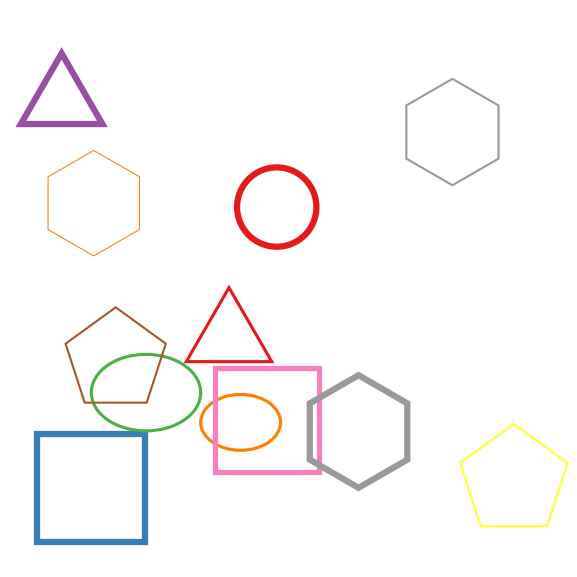[{"shape": "triangle", "thickness": 1.5, "radius": 0.43, "center": [0.397, 0.416]}, {"shape": "circle", "thickness": 3, "radius": 0.34, "center": [0.479, 0.641]}, {"shape": "square", "thickness": 3, "radius": 0.47, "center": [0.158, 0.154]}, {"shape": "oval", "thickness": 1.5, "radius": 0.47, "center": [0.253, 0.319]}, {"shape": "triangle", "thickness": 3, "radius": 0.41, "center": [0.107, 0.825]}, {"shape": "hexagon", "thickness": 0.5, "radius": 0.46, "center": [0.162, 0.647]}, {"shape": "oval", "thickness": 1.5, "radius": 0.35, "center": [0.417, 0.268]}, {"shape": "pentagon", "thickness": 1, "radius": 0.49, "center": [0.89, 0.167]}, {"shape": "pentagon", "thickness": 1, "radius": 0.46, "center": [0.2, 0.376]}, {"shape": "square", "thickness": 2.5, "radius": 0.45, "center": [0.462, 0.272]}, {"shape": "hexagon", "thickness": 3, "radius": 0.49, "center": [0.621, 0.252]}, {"shape": "hexagon", "thickness": 1, "radius": 0.46, "center": [0.783, 0.77]}]